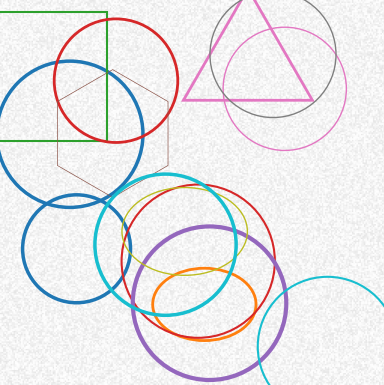[{"shape": "circle", "thickness": 2.5, "radius": 0.95, "center": [0.181, 0.651]}, {"shape": "circle", "thickness": 2.5, "radius": 0.7, "center": [0.199, 0.354]}, {"shape": "oval", "thickness": 2, "radius": 0.67, "center": [0.531, 0.209]}, {"shape": "square", "thickness": 1.5, "radius": 0.84, "center": [0.109, 0.802]}, {"shape": "circle", "thickness": 1.5, "radius": 1.0, "center": [0.515, 0.322]}, {"shape": "circle", "thickness": 2, "radius": 0.8, "center": [0.301, 0.79]}, {"shape": "circle", "thickness": 3, "radius": 1.0, "center": [0.544, 0.212]}, {"shape": "hexagon", "thickness": 0.5, "radius": 0.83, "center": [0.293, 0.653]}, {"shape": "circle", "thickness": 1, "radius": 0.8, "center": [0.74, 0.769]}, {"shape": "triangle", "thickness": 2, "radius": 0.97, "center": [0.644, 0.836]}, {"shape": "circle", "thickness": 1, "radius": 0.82, "center": [0.709, 0.858]}, {"shape": "oval", "thickness": 1, "radius": 0.81, "center": [0.48, 0.399]}, {"shape": "circle", "thickness": 1.5, "radius": 0.91, "center": [0.851, 0.1]}, {"shape": "circle", "thickness": 2.5, "radius": 0.92, "center": [0.43, 0.364]}]